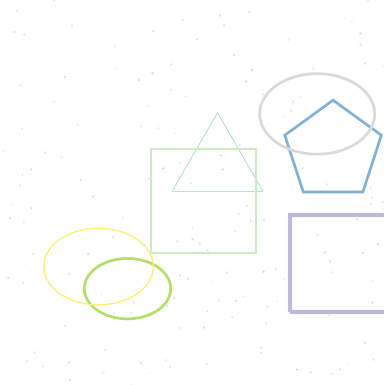[{"shape": "triangle", "thickness": 0.5, "radius": 0.68, "center": [0.565, 0.571]}, {"shape": "square", "thickness": 3, "radius": 0.63, "center": [0.879, 0.315]}, {"shape": "pentagon", "thickness": 2, "radius": 0.66, "center": [0.865, 0.608]}, {"shape": "oval", "thickness": 2, "radius": 0.56, "center": [0.331, 0.25]}, {"shape": "oval", "thickness": 2, "radius": 0.75, "center": [0.824, 0.704]}, {"shape": "square", "thickness": 1.5, "radius": 0.68, "center": [0.528, 0.478]}, {"shape": "oval", "thickness": 1, "radius": 0.71, "center": [0.256, 0.308]}]